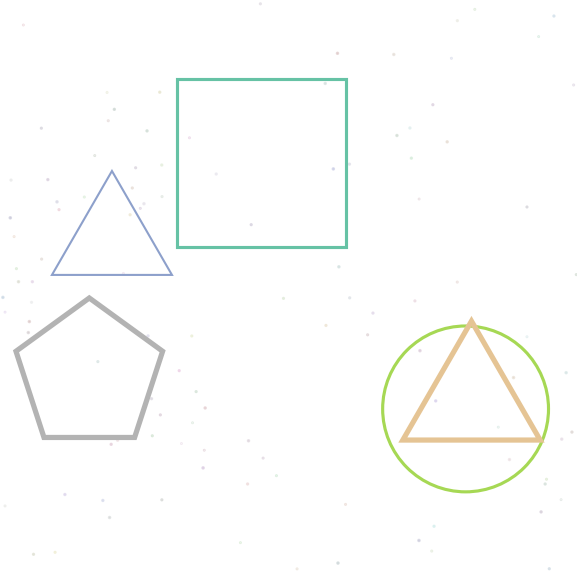[{"shape": "square", "thickness": 1.5, "radius": 0.73, "center": [0.452, 0.717]}, {"shape": "triangle", "thickness": 1, "radius": 0.6, "center": [0.194, 0.583]}, {"shape": "circle", "thickness": 1.5, "radius": 0.72, "center": [0.806, 0.291]}, {"shape": "triangle", "thickness": 2.5, "radius": 0.69, "center": [0.816, 0.306]}, {"shape": "pentagon", "thickness": 2.5, "radius": 0.67, "center": [0.155, 0.35]}]